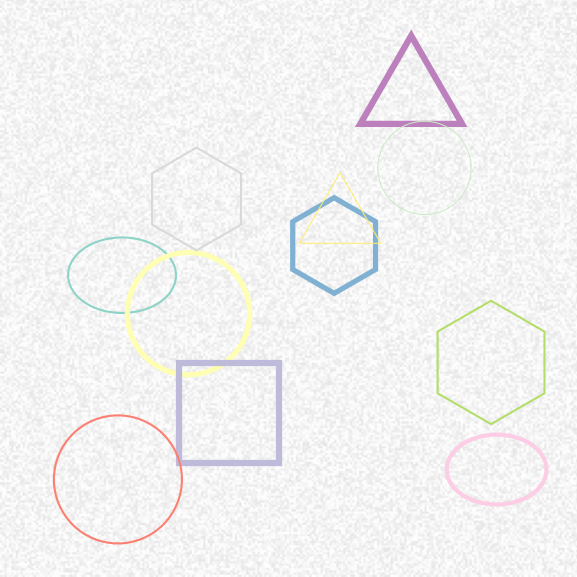[{"shape": "oval", "thickness": 1, "radius": 0.47, "center": [0.211, 0.523]}, {"shape": "circle", "thickness": 2.5, "radius": 0.53, "center": [0.326, 0.456]}, {"shape": "square", "thickness": 3, "radius": 0.43, "center": [0.397, 0.285]}, {"shape": "circle", "thickness": 1, "radius": 0.55, "center": [0.204, 0.169]}, {"shape": "hexagon", "thickness": 2.5, "radius": 0.41, "center": [0.579, 0.574]}, {"shape": "hexagon", "thickness": 1, "radius": 0.53, "center": [0.85, 0.372]}, {"shape": "oval", "thickness": 2, "radius": 0.43, "center": [0.86, 0.186]}, {"shape": "hexagon", "thickness": 1, "radius": 0.44, "center": [0.34, 0.655]}, {"shape": "triangle", "thickness": 3, "radius": 0.51, "center": [0.712, 0.835]}, {"shape": "circle", "thickness": 0.5, "radius": 0.4, "center": [0.735, 0.708]}, {"shape": "triangle", "thickness": 0.5, "radius": 0.41, "center": [0.589, 0.619]}]